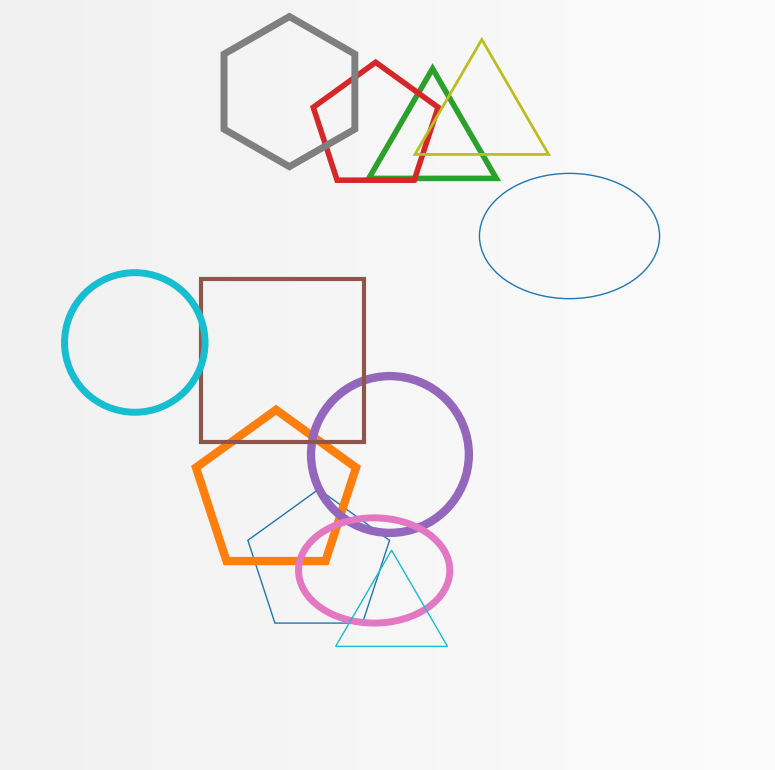[{"shape": "oval", "thickness": 0.5, "radius": 0.58, "center": [0.735, 0.693]}, {"shape": "pentagon", "thickness": 0.5, "radius": 0.48, "center": [0.411, 0.269]}, {"shape": "pentagon", "thickness": 3, "radius": 0.54, "center": [0.356, 0.359]}, {"shape": "triangle", "thickness": 2, "radius": 0.47, "center": [0.558, 0.816]}, {"shape": "pentagon", "thickness": 2, "radius": 0.42, "center": [0.485, 0.834]}, {"shape": "circle", "thickness": 3, "radius": 0.51, "center": [0.503, 0.41]}, {"shape": "square", "thickness": 1.5, "radius": 0.53, "center": [0.364, 0.532]}, {"shape": "oval", "thickness": 2.5, "radius": 0.49, "center": [0.483, 0.259]}, {"shape": "hexagon", "thickness": 2.5, "radius": 0.49, "center": [0.373, 0.881]}, {"shape": "triangle", "thickness": 1, "radius": 0.5, "center": [0.622, 0.849]}, {"shape": "triangle", "thickness": 0.5, "radius": 0.42, "center": [0.505, 0.202]}, {"shape": "circle", "thickness": 2.5, "radius": 0.45, "center": [0.174, 0.555]}]